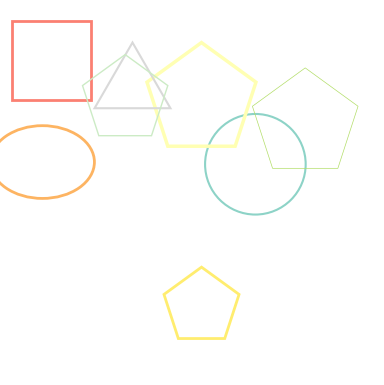[{"shape": "circle", "thickness": 1.5, "radius": 0.65, "center": [0.663, 0.573]}, {"shape": "pentagon", "thickness": 2.5, "radius": 0.74, "center": [0.523, 0.741]}, {"shape": "square", "thickness": 2, "radius": 0.51, "center": [0.134, 0.843]}, {"shape": "oval", "thickness": 2, "radius": 0.67, "center": [0.11, 0.579]}, {"shape": "pentagon", "thickness": 0.5, "radius": 0.72, "center": [0.793, 0.679]}, {"shape": "triangle", "thickness": 1.5, "radius": 0.57, "center": [0.344, 0.776]}, {"shape": "pentagon", "thickness": 1, "radius": 0.58, "center": [0.325, 0.742]}, {"shape": "pentagon", "thickness": 2, "radius": 0.51, "center": [0.523, 0.204]}]